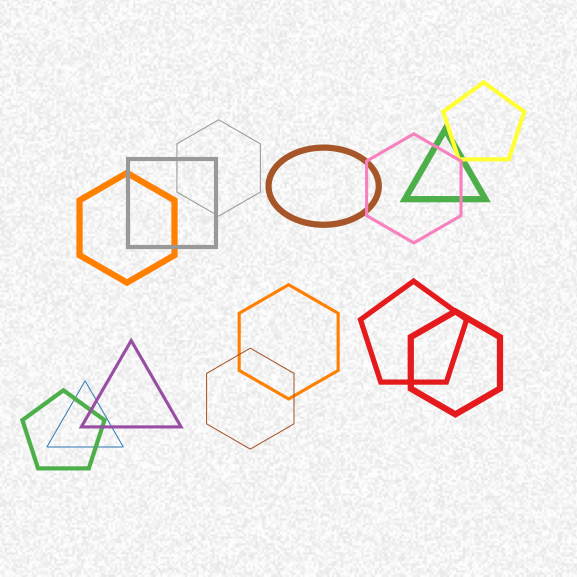[{"shape": "pentagon", "thickness": 2.5, "radius": 0.48, "center": [0.716, 0.416]}, {"shape": "hexagon", "thickness": 3, "radius": 0.45, "center": [0.789, 0.371]}, {"shape": "triangle", "thickness": 0.5, "radius": 0.38, "center": [0.147, 0.263]}, {"shape": "triangle", "thickness": 3, "radius": 0.4, "center": [0.771, 0.695]}, {"shape": "pentagon", "thickness": 2, "radius": 0.37, "center": [0.11, 0.249]}, {"shape": "triangle", "thickness": 1.5, "radius": 0.5, "center": [0.227, 0.31]}, {"shape": "hexagon", "thickness": 3, "radius": 0.47, "center": [0.22, 0.605]}, {"shape": "hexagon", "thickness": 1.5, "radius": 0.49, "center": [0.5, 0.407]}, {"shape": "pentagon", "thickness": 2, "radius": 0.37, "center": [0.838, 0.783]}, {"shape": "hexagon", "thickness": 0.5, "radius": 0.44, "center": [0.433, 0.309]}, {"shape": "oval", "thickness": 3, "radius": 0.48, "center": [0.56, 0.677]}, {"shape": "hexagon", "thickness": 1.5, "radius": 0.47, "center": [0.717, 0.673]}, {"shape": "square", "thickness": 2, "radius": 0.38, "center": [0.298, 0.648]}, {"shape": "hexagon", "thickness": 0.5, "radius": 0.42, "center": [0.379, 0.708]}]